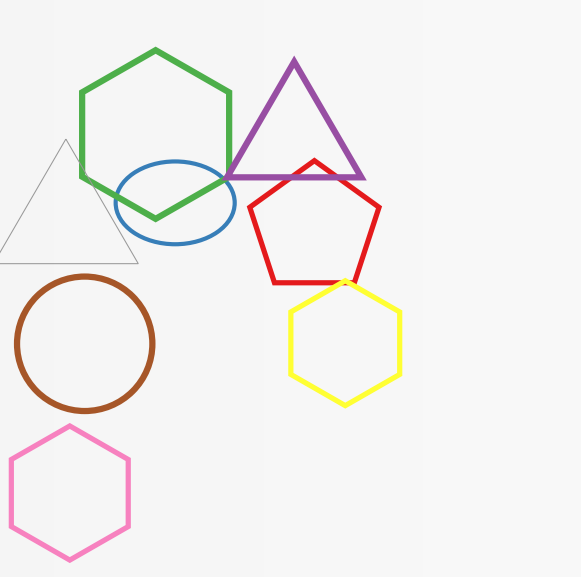[{"shape": "pentagon", "thickness": 2.5, "radius": 0.58, "center": [0.541, 0.604]}, {"shape": "oval", "thickness": 2, "radius": 0.51, "center": [0.301, 0.648]}, {"shape": "hexagon", "thickness": 3, "radius": 0.73, "center": [0.268, 0.766]}, {"shape": "triangle", "thickness": 3, "radius": 0.67, "center": [0.506, 0.759]}, {"shape": "hexagon", "thickness": 2.5, "radius": 0.54, "center": [0.594, 0.405]}, {"shape": "circle", "thickness": 3, "radius": 0.58, "center": [0.146, 0.404]}, {"shape": "hexagon", "thickness": 2.5, "radius": 0.58, "center": [0.12, 0.145]}, {"shape": "triangle", "thickness": 0.5, "radius": 0.72, "center": [0.113, 0.614]}]